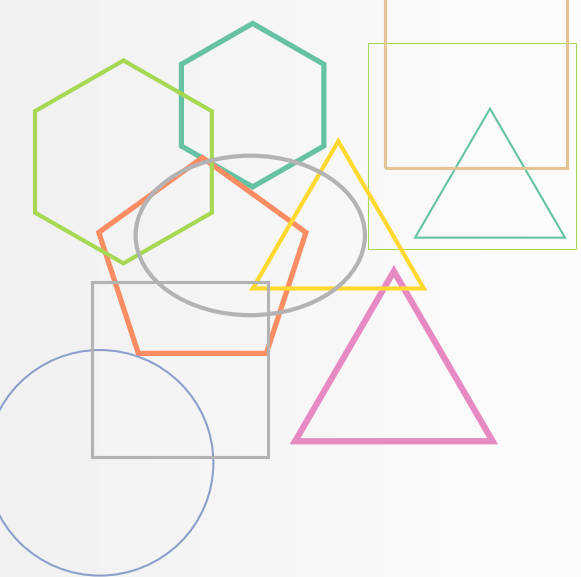[{"shape": "hexagon", "thickness": 2.5, "radius": 0.71, "center": [0.435, 0.817]}, {"shape": "triangle", "thickness": 1, "radius": 0.74, "center": [0.843, 0.662]}, {"shape": "pentagon", "thickness": 2.5, "radius": 0.94, "center": [0.348, 0.539]}, {"shape": "circle", "thickness": 1, "radius": 0.98, "center": [0.172, 0.198]}, {"shape": "triangle", "thickness": 3, "radius": 0.98, "center": [0.678, 0.333]}, {"shape": "square", "thickness": 0.5, "radius": 0.89, "center": [0.812, 0.747]}, {"shape": "hexagon", "thickness": 2, "radius": 0.88, "center": [0.212, 0.719]}, {"shape": "triangle", "thickness": 2, "radius": 0.85, "center": [0.582, 0.585]}, {"shape": "square", "thickness": 1.5, "radius": 0.78, "center": [0.82, 0.865]}, {"shape": "oval", "thickness": 2, "radius": 0.99, "center": [0.431, 0.591]}, {"shape": "square", "thickness": 1.5, "radius": 0.76, "center": [0.309, 0.359]}]